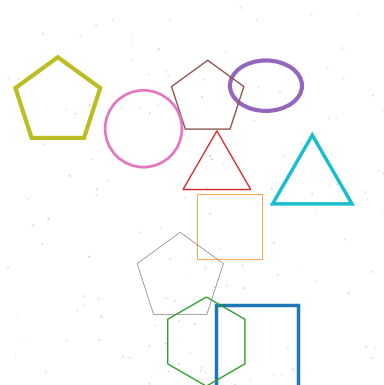[{"shape": "square", "thickness": 2.5, "radius": 0.53, "center": [0.668, 0.103]}, {"shape": "square", "thickness": 0.5, "radius": 0.42, "center": [0.596, 0.412]}, {"shape": "hexagon", "thickness": 1, "radius": 0.58, "center": [0.536, 0.113]}, {"shape": "triangle", "thickness": 1, "radius": 0.51, "center": [0.563, 0.558]}, {"shape": "oval", "thickness": 3, "radius": 0.47, "center": [0.691, 0.777]}, {"shape": "pentagon", "thickness": 1, "radius": 0.49, "center": [0.539, 0.745]}, {"shape": "circle", "thickness": 2, "radius": 0.5, "center": [0.373, 0.666]}, {"shape": "pentagon", "thickness": 0.5, "radius": 0.59, "center": [0.468, 0.279]}, {"shape": "pentagon", "thickness": 3, "radius": 0.58, "center": [0.15, 0.736]}, {"shape": "triangle", "thickness": 2.5, "radius": 0.6, "center": [0.811, 0.53]}]